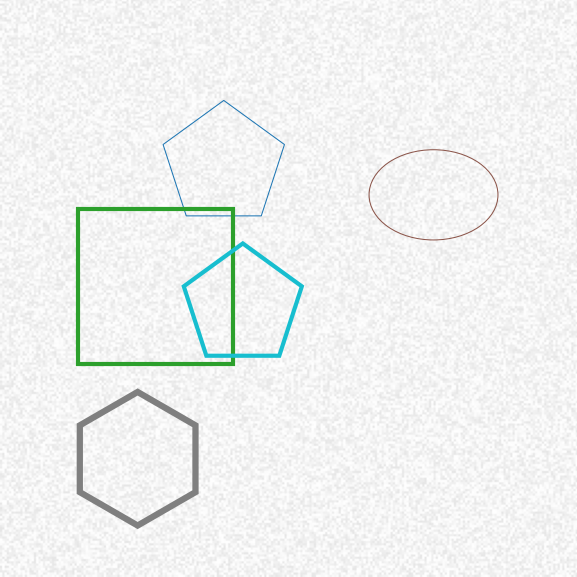[{"shape": "pentagon", "thickness": 0.5, "radius": 0.55, "center": [0.387, 0.715]}, {"shape": "square", "thickness": 2, "radius": 0.67, "center": [0.27, 0.503]}, {"shape": "oval", "thickness": 0.5, "radius": 0.56, "center": [0.751, 0.662]}, {"shape": "hexagon", "thickness": 3, "radius": 0.58, "center": [0.238, 0.205]}, {"shape": "pentagon", "thickness": 2, "radius": 0.54, "center": [0.42, 0.47]}]